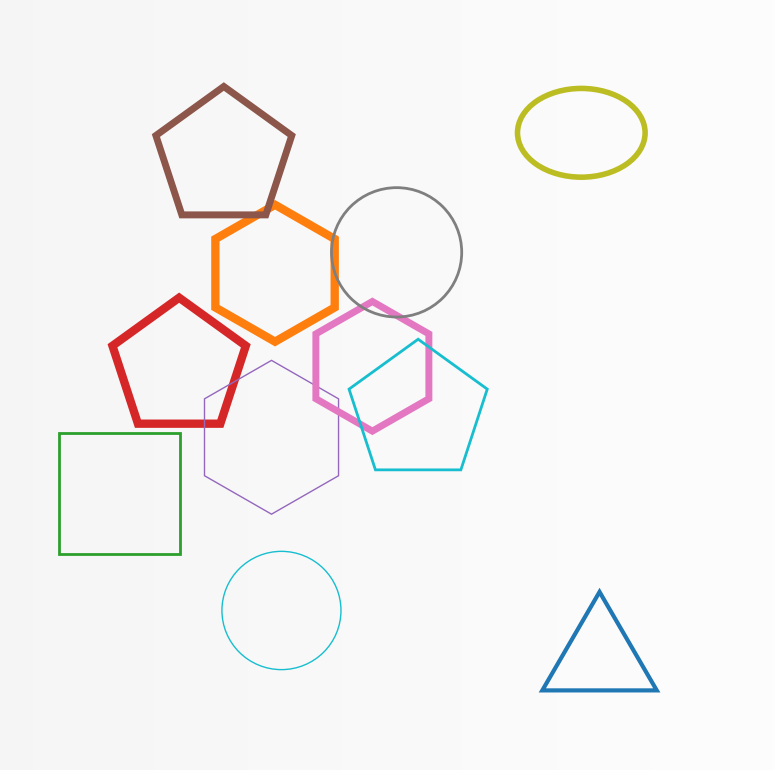[{"shape": "triangle", "thickness": 1.5, "radius": 0.43, "center": [0.774, 0.146]}, {"shape": "hexagon", "thickness": 3, "radius": 0.44, "center": [0.355, 0.645]}, {"shape": "square", "thickness": 1, "radius": 0.39, "center": [0.154, 0.359]}, {"shape": "pentagon", "thickness": 3, "radius": 0.45, "center": [0.231, 0.523]}, {"shape": "hexagon", "thickness": 0.5, "radius": 0.5, "center": [0.35, 0.432]}, {"shape": "pentagon", "thickness": 2.5, "radius": 0.46, "center": [0.289, 0.795]}, {"shape": "hexagon", "thickness": 2.5, "radius": 0.42, "center": [0.48, 0.524]}, {"shape": "circle", "thickness": 1, "radius": 0.42, "center": [0.512, 0.672]}, {"shape": "oval", "thickness": 2, "radius": 0.41, "center": [0.75, 0.828]}, {"shape": "pentagon", "thickness": 1, "radius": 0.47, "center": [0.54, 0.466]}, {"shape": "circle", "thickness": 0.5, "radius": 0.38, "center": [0.363, 0.207]}]